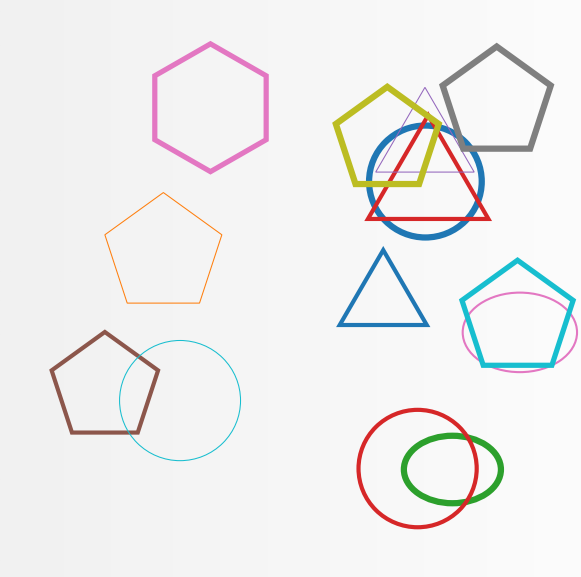[{"shape": "triangle", "thickness": 2, "radius": 0.43, "center": [0.659, 0.48]}, {"shape": "circle", "thickness": 3, "radius": 0.48, "center": [0.732, 0.685]}, {"shape": "pentagon", "thickness": 0.5, "radius": 0.53, "center": [0.281, 0.56]}, {"shape": "oval", "thickness": 3, "radius": 0.42, "center": [0.778, 0.186]}, {"shape": "circle", "thickness": 2, "radius": 0.51, "center": [0.718, 0.188]}, {"shape": "triangle", "thickness": 2, "radius": 0.6, "center": [0.737, 0.68]}, {"shape": "triangle", "thickness": 0.5, "radius": 0.49, "center": [0.731, 0.75]}, {"shape": "pentagon", "thickness": 2, "radius": 0.48, "center": [0.18, 0.328]}, {"shape": "oval", "thickness": 1, "radius": 0.49, "center": [0.894, 0.424]}, {"shape": "hexagon", "thickness": 2.5, "radius": 0.55, "center": [0.362, 0.813]}, {"shape": "pentagon", "thickness": 3, "radius": 0.49, "center": [0.855, 0.821]}, {"shape": "pentagon", "thickness": 3, "radius": 0.47, "center": [0.666, 0.756]}, {"shape": "circle", "thickness": 0.5, "radius": 0.52, "center": [0.31, 0.305]}, {"shape": "pentagon", "thickness": 2.5, "radius": 0.5, "center": [0.89, 0.448]}]